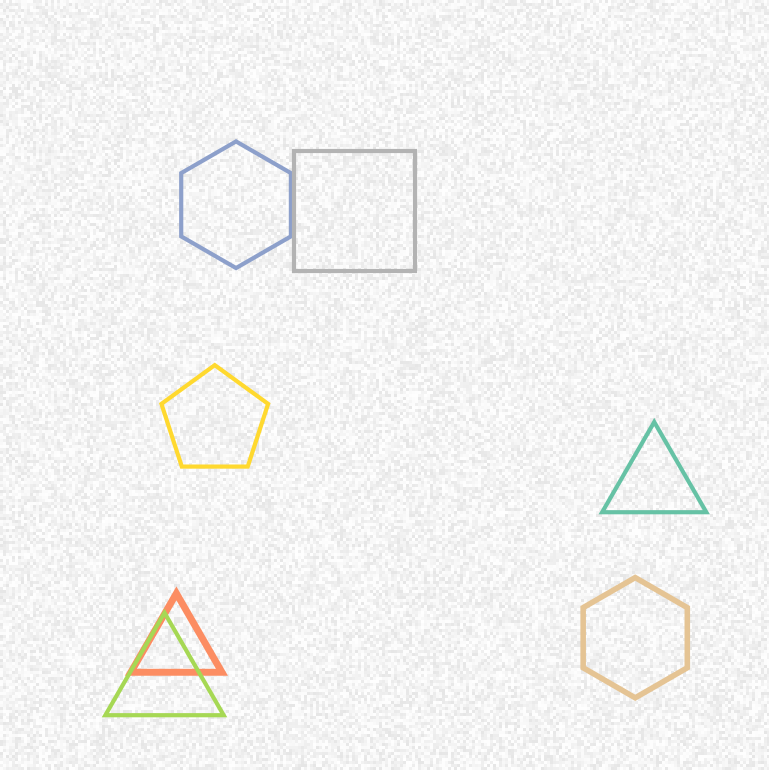[{"shape": "triangle", "thickness": 1.5, "radius": 0.39, "center": [0.85, 0.374]}, {"shape": "triangle", "thickness": 2.5, "radius": 0.34, "center": [0.229, 0.161]}, {"shape": "hexagon", "thickness": 1.5, "radius": 0.41, "center": [0.307, 0.734]}, {"shape": "triangle", "thickness": 1.5, "radius": 0.44, "center": [0.214, 0.116]}, {"shape": "pentagon", "thickness": 1.5, "radius": 0.36, "center": [0.279, 0.453]}, {"shape": "hexagon", "thickness": 2, "radius": 0.39, "center": [0.825, 0.172]}, {"shape": "square", "thickness": 1.5, "radius": 0.39, "center": [0.46, 0.726]}]